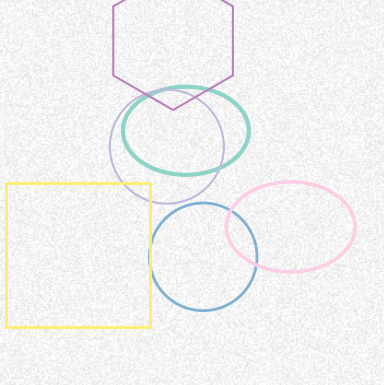[{"shape": "oval", "thickness": 3, "radius": 0.82, "center": [0.483, 0.66]}, {"shape": "circle", "thickness": 1.5, "radius": 0.74, "center": [0.433, 0.619]}, {"shape": "circle", "thickness": 2, "radius": 0.7, "center": [0.528, 0.333]}, {"shape": "oval", "thickness": 2.5, "radius": 0.84, "center": [0.755, 0.411]}, {"shape": "hexagon", "thickness": 1.5, "radius": 0.9, "center": [0.45, 0.894]}, {"shape": "square", "thickness": 2, "radius": 0.94, "center": [0.203, 0.338]}]